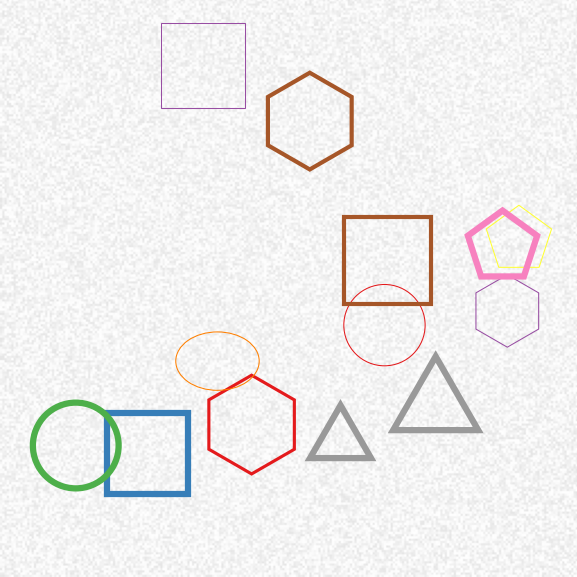[{"shape": "hexagon", "thickness": 1.5, "radius": 0.43, "center": [0.436, 0.264]}, {"shape": "circle", "thickness": 0.5, "radius": 0.35, "center": [0.666, 0.436]}, {"shape": "square", "thickness": 3, "radius": 0.35, "center": [0.255, 0.214]}, {"shape": "circle", "thickness": 3, "radius": 0.37, "center": [0.131, 0.228]}, {"shape": "hexagon", "thickness": 0.5, "radius": 0.31, "center": [0.878, 0.461]}, {"shape": "square", "thickness": 0.5, "radius": 0.37, "center": [0.351, 0.885]}, {"shape": "oval", "thickness": 0.5, "radius": 0.36, "center": [0.377, 0.374]}, {"shape": "pentagon", "thickness": 0.5, "radius": 0.3, "center": [0.899, 0.584]}, {"shape": "hexagon", "thickness": 2, "radius": 0.42, "center": [0.536, 0.789]}, {"shape": "square", "thickness": 2, "radius": 0.38, "center": [0.671, 0.549]}, {"shape": "pentagon", "thickness": 3, "radius": 0.32, "center": [0.87, 0.571]}, {"shape": "triangle", "thickness": 3, "radius": 0.3, "center": [0.59, 0.236]}, {"shape": "triangle", "thickness": 3, "radius": 0.43, "center": [0.754, 0.297]}]